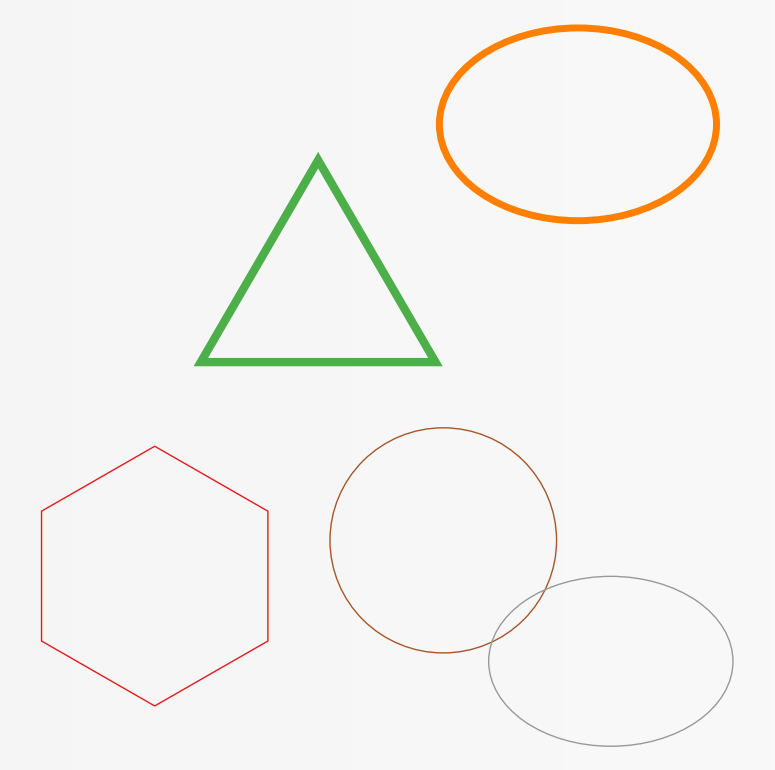[{"shape": "hexagon", "thickness": 0.5, "radius": 0.84, "center": [0.2, 0.252]}, {"shape": "triangle", "thickness": 3, "radius": 0.87, "center": [0.41, 0.617]}, {"shape": "oval", "thickness": 2.5, "radius": 0.89, "center": [0.746, 0.839]}, {"shape": "circle", "thickness": 0.5, "radius": 0.73, "center": [0.572, 0.298]}, {"shape": "oval", "thickness": 0.5, "radius": 0.79, "center": [0.788, 0.141]}]